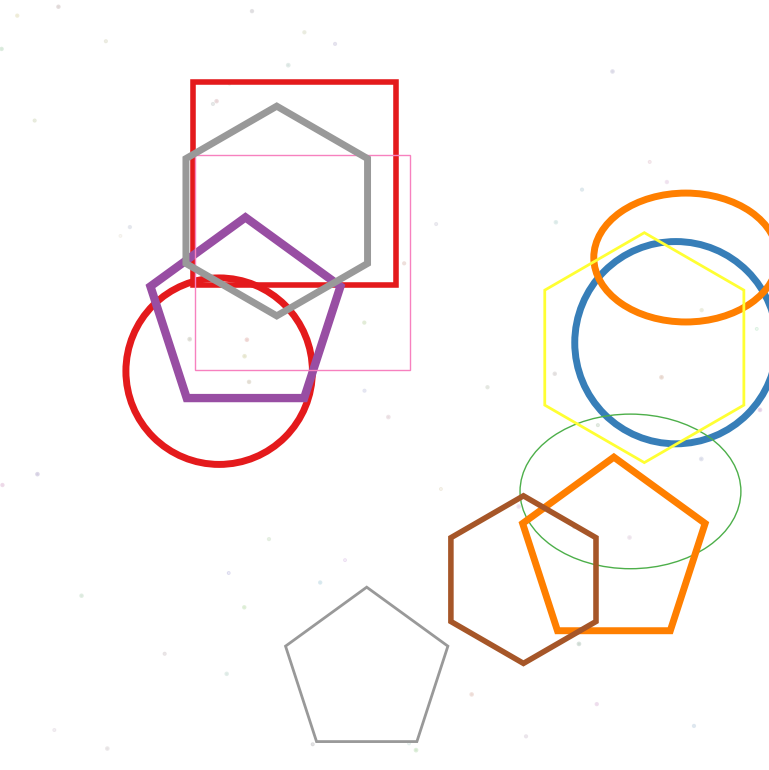[{"shape": "square", "thickness": 2, "radius": 0.66, "center": [0.382, 0.762]}, {"shape": "circle", "thickness": 2.5, "radius": 0.61, "center": [0.285, 0.518]}, {"shape": "circle", "thickness": 2.5, "radius": 0.66, "center": [0.878, 0.555]}, {"shape": "oval", "thickness": 0.5, "radius": 0.72, "center": [0.819, 0.362]}, {"shape": "pentagon", "thickness": 3, "radius": 0.65, "center": [0.319, 0.588]}, {"shape": "pentagon", "thickness": 2.5, "radius": 0.62, "center": [0.797, 0.282]}, {"shape": "oval", "thickness": 2.5, "radius": 0.6, "center": [0.891, 0.666]}, {"shape": "hexagon", "thickness": 1, "radius": 0.75, "center": [0.837, 0.549]}, {"shape": "hexagon", "thickness": 2, "radius": 0.54, "center": [0.68, 0.247]}, {"shape": "square", "thickness": 0.5, "radius": 0.7, "center": [0.393, 0.659]}, {"shape": "pentagon", "thickness": 1, "radius": 0.55, "center": [0.476, 0.127]}, {"shape": "hexagon", "thickness": 2.5, "radius": 0.68, "center": [0.359, 0.726]}]